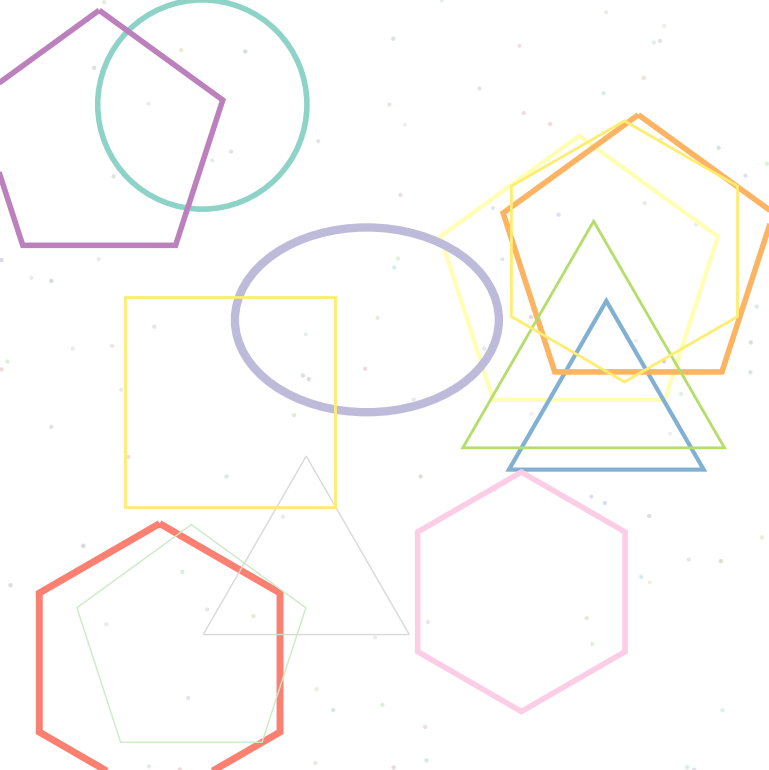[{"shape": "circle", "thickness": 2, "radius": 0.68, "center": [0.263, 0.864]}, {"shape": "pentagon", "thickness": 1.5, "radius": 0.95, "center": [0.752, 0.634]}, {"shape": "oval", "thickness": 3, "radius": 0.86, "center": [0.476, 0.585]}, {"shape": "hexagon", "thickness": 2.5, "radius": 0.9, "center": [0.207, 0.14]}, {"shape": "triangle", "thickness": 1.5, "radius": 0.73, "center": [0.787, 0.463]}, {"shape": "pentagon", "thickness": 2, "radius": 0.92, "center": [0.829, 0.666]}, {"shape": "triangle", "thickness": 1, "radius": 0.98, "center": [0.771, 0.517]}, {"shape": "hexagon", "thickness": 2, "radius": 0.78, "center": [0.677, 0.231]}, {"shape": "triangle", "thickness": 0.5, "radius": 0.77, "center": [0.398, 0.253]}, {"shape": "pentagon", "thickness": 2, "radius": 0.84, "center": [0.129, 0.818]}, {"shape": "pentagon", "thickness": 0.5, "radius": 0.78, "center": [0.249, 0.162]}, {"shape": "square", "thickness": 1, "radius": 0.68, "center": [0.299, 0.478]}, {"shape": "hexagon", "thickness": 1, "radius": 0.85, "center": [0.811, 0.674]}]